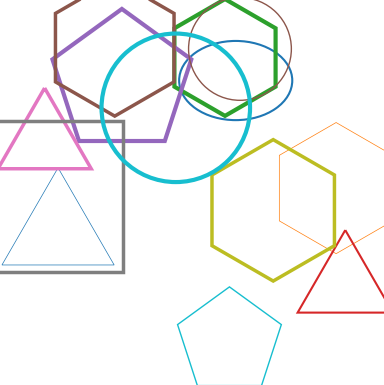[{"shape": "oval", "thickness": 1.5, "radius": 0.73, "center": [0.612, 0.791]}, {"shape": "triangle", "thickness": 0.5, "radius": 0.84, "center": [0.151, 0.396]}, {"shape": "hexagon", "thickness": 0.5, "radius": 0.85, "center": [0.873, 0.511]}, {"shape": "hexagon", "thickness": 3, "radius": 0.76, "center": [0.584, 0.851]}, {"shape": "triangle", "thickness": 1.5, "radius": 0.71, "center": [0.897, 0.259]}, {"shape": "pentagon", "thickness": 3, "radius": 0.95, "center": [0.317, 0.787]}, {"shape": "circle", "thickness": 1, "radius": 0.67, "center": [0.623, 0.873]}, {"shape": "hexagon", "thickness": 2.5, "radius": 0.89, "center": [0.298, 0.876]}, {"shape": "triangle", "thickness": 2.5, "radius": 0.7, "center": [0.116, 0.632]}, {"shape": "square", "thickness": 2.5, "radius": 0.98, "center": [0.122, 0.49]}, {"shape": "hexagon", "thickness": 2.5, "radius": 0.92, "center": [0.71, 0.454]}, {"shape": "pentagon", "thickness": 1, "radius": 0.71, "center": [0.596, 0.113]}, {"shape": "circle", "thickness": 3, "radius": 0.96, "center": [0.457, 0.72]}]